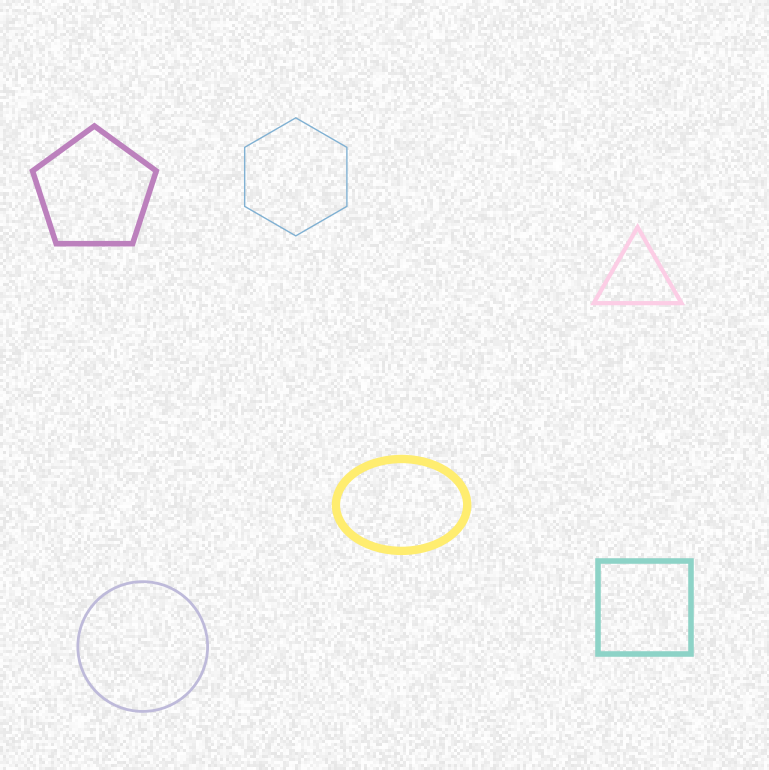[{"shape": "square", "thickness": 2, "radius": 0.3, "center": [0.837, 0.211]}, {"shape": "circle", "thickness": 1, "radius": 0.42, "center": [0.185, 0.16]}, {"shape": "hexagon", "thickness": 0.5, "radius": 0.38, "center": [0.384, 0.77]}, {"shape": "triangle", "thickness": 1.5, "radius": 0.33, "center": [0.828, 0.639]}, {"shape": "pentagon", "thickness": 2, "radius": 0.42, "center": [0.123, 0.752]}, {"shape": "oval", "thickness": 3, "radius": 0.43, "center": [0.522, 0.344]}]